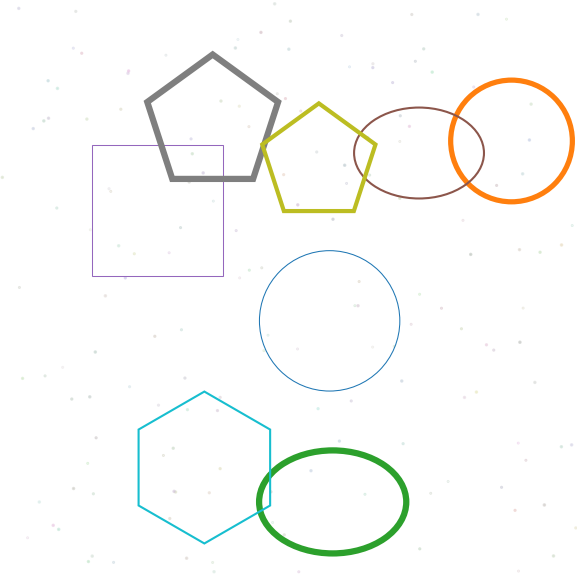[{"shape": "circle", "thickness": 0.5, "radius": 0.61, "center": [0.571, 0.444]}, {"shape": "circle", "thickness": 2.5, "radius": 0.53, "center": [0.886, 0.755]}, {"shape": "oval", "thickness": 3, "radius": 0.64, "center": [0.576, 0.13]}, {"shape": "square", "thickness": 0.5, "radius": 0.57, "center": [0.272, 0.635]}, {"shape": "oval", "thickness": 1, "radius": 0.56, "center": [0.726, 0.734]}, {"shape": "pentagon", "thickness": 3, "radius": 0.6, "center": [0.368, 0.786]}, {"shape": "pentagon", "thickness": 2, "radius": 0.52, "center": [0.552, 0.717]}, {"shape": "hexagon", "thickness": 1, "radius": 0.66, "center": [0.354, 0.19]}]